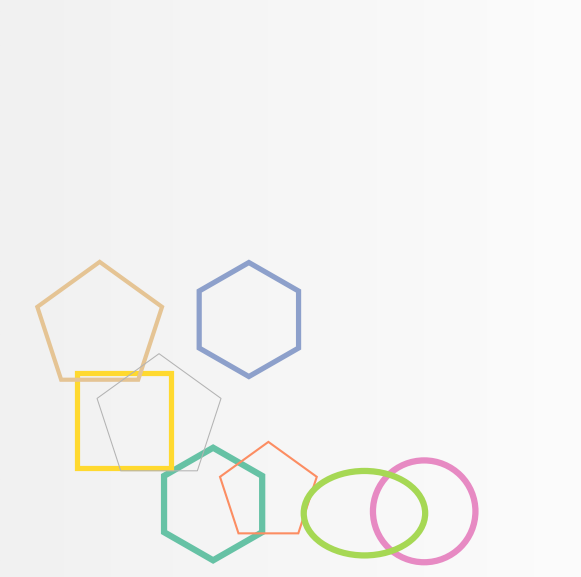[{"shape": "hexagon", "thickness": 3, "radius": 0.49, "center": [0.367, 0.126]}, {"shape": "pentagon", "thickness": 1, "radius": 0.44, "center": [0.462, 0.146]}, {"shape": "hexagon", "thickness": 2.5, "radius": 0.49, "center": [0.428, 0.446]}, {"shape": "circle", "thickness": 3, "radius": 0.44, "center": [0.73, 0.114]}, {"shape": "oval", "thickness": 3, "radius": 0.52, "center": [0.627, 0.11]}, {"shape": "square", "thickness": 2.5, "radius": 0.41, "center": [0.213, 0.271]}, {"shape": "pentagon", "thickness": 2, "radius": 0.56, "center": [0.171, 0.433]}, {"shape": "pentagon", "thickness": 0.5, "radius": 0.56, "center": [0.274, 0.275]}]